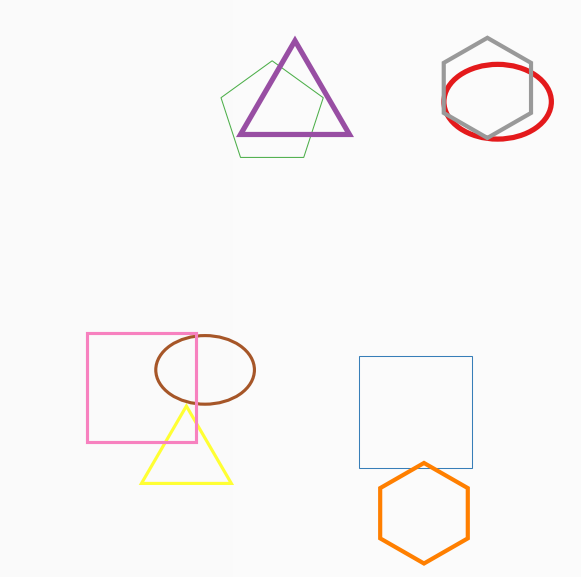[{"shape": "oval", "thickness": 2.5, "radius": 0.46, "center": [0.856, 0.823]}, {"shape": "square", "thickness": 0.5, "radius": 0.48, "center": [0.714, 0.286]}, {"shape": "pentagon", "thickness": 0.5, "radius": 0.46, "center": [0.468, 0.801]}, {"shape": "triangle", "thickness": 2.5, "radius": 0.54, "center": [0.508, 0.82]}, {"shape": "hexagon", "thickness": 2, "radius": 0.44, "center": [0.729, 0.11]}, {"shape": "triangle", "thickness": 1.5, "radius": 0.45, "center": [0.321, 0.207]}, {"shape": "oval", "thickness": 1.5, "radius": 0.42, "center": [0.353, 0.359]}, {"shape": "square", "thickness": 1.5, "radius": 0.47, "center": [0.244, 0.328]}, {"shape": "hexagon", "thickness": 2, "radius": 0.43, "center": [0.839, 0.847]}]